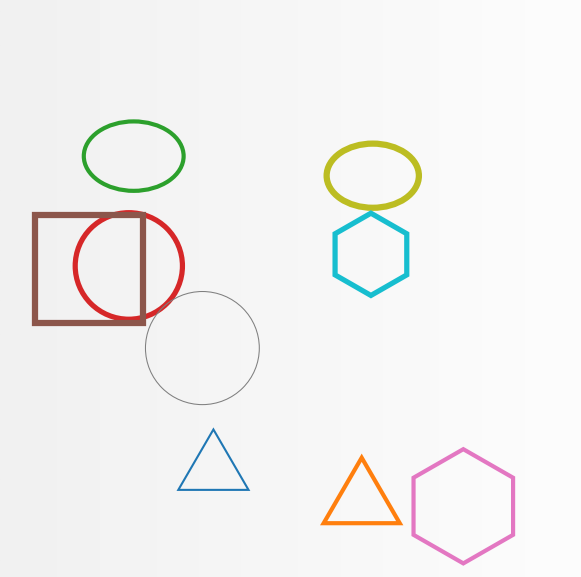[{"shape": "triangle", "thickness": 1, "radius": 0.35, "center": [0.367, 0.186]}, {"shape": "triangle", "thickness": 2, "radius": 0.38, "center": [0.622, 0.131]}, {"shape": "oval", "thickness": 2, "radius": 0.43, "center": [0.23, 0.729]}, {"shape": "circle", "thickness": 2.5, "radius": 0.46, "center": [0.222, 0.539]}, {"shape": "square", "thickness": 3, "radius": 0.47, "center": [0.154, 0.533]}, {"shape": "hexagon", "thickness": 2, "radius": 0.49, "center": [0.797, 0.122]}, {"shape": "circle", "thickness": 0.5, "radius": 0.49, "center": [0.348, 0.396]}, {"shape": "oval", "thickness": 3, "radius": 0.4, "center": [0.641, 0.695]}, {"shape": "hexagon", "thickness": 2.5, "radius": 0.36, "center": [0.638, 0.559]}]